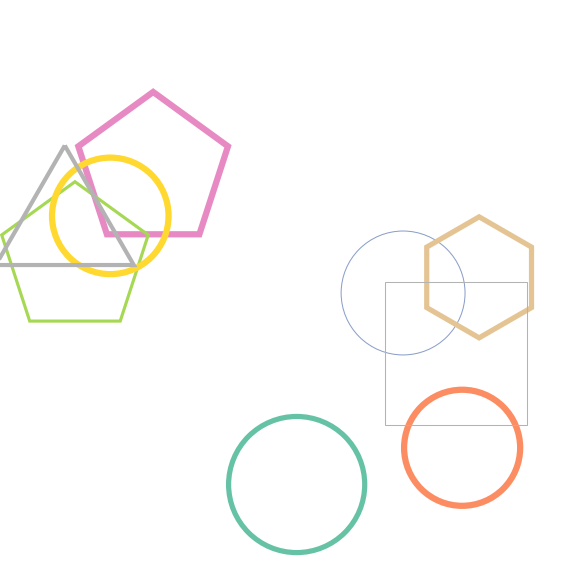[{"shape": "circle", "thickness": 2.5, "radius": 0.59, "center": [0.514, 0.16]}, {"shape": "circle", "thickness": 3, "radius": 0.5, "center": [0.8, 0.224]}, {"shape": "circle", "thickness": 0.5, "radius": 0.54, "center": [0.698, 0.492]}, {"shape": "pentagon", "thickness": 3, "radius": 0.68, "center": [0.265, 0.704]}, {"shape": "pentagon", "thickness": 1.5, "radius": 0.67, "center": [0.13, 0.551]}, {"shape": "circle", "thickness": 3, "radius": 0.5, "center": [0.191, 0.625]}, {"shape": "hexagon", "thickness": 2.5, "radius": 0.52, "center": [0.83, 0.519]}, {"shape": "triangle", "thickness": 2, "radius": 0.69, "center": [0.112, 0.609]}, {"shape": "square", "thickness": 0.5, "radius": 0.62, "center": [0.79, 0.387]}]